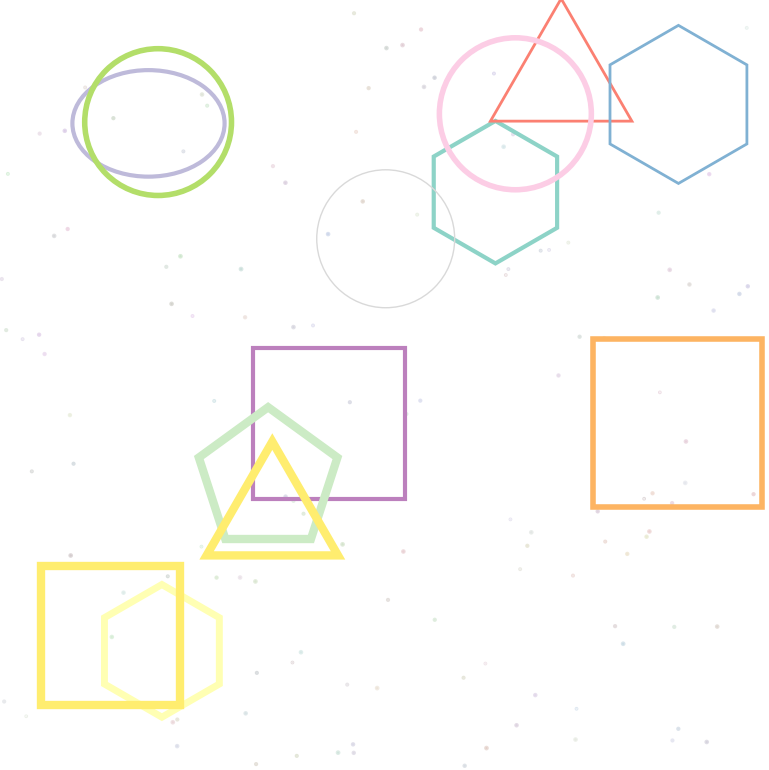[{"shape": "hexagon", "thickness": 1.5, "radius": 0.46, "center": [0.643, 0.75]}, {"shape": "hexagon", "thickness": 2.5, "radius": 0.43, "center": [0.21, 0.155]}, {"shape": "oval", "thickness": 1.5, "radius": 0.49, "center": [0.193, 0.84]}, {"shape": "triangle", "thickness": 1, "radius": 0.53, "center": [0.729, 0.896]}, {"shape": "hexagon", "thickness": 1, "radius": 0.51, "center": [0.881, 0.864]}, {"shape": "square", "thickness": 2, "radius": 0.55, "center": [0.88, 0.451]}, {"shape": "circle", "thickness": 2, "radius": 0.48, "center": [0.205, 0.841]}, {"shape": "circle", "thickness": 2, "radius": 0.49, "center": [0.669, 0.852]}, {"shape": "circle", "thickness": 0.5, "radius": 0.45, "center": [0.501, 0.69]}, {"shape": "square", "thickness": 1.5, "radius": 0.49, "center": [0.427, 0.45]}, {"shape": "pentagon", "thickness": 3, "radius": 0.47, "center": [0.348, 0.377]}, {"shape": "square", "thickness": 3, "radius": 0.45, "center": [0.143, 0.174]}, {"shape": "triangle", "thickness": 3, "radius": 0.49, "center": [0.354, 0.328]}]